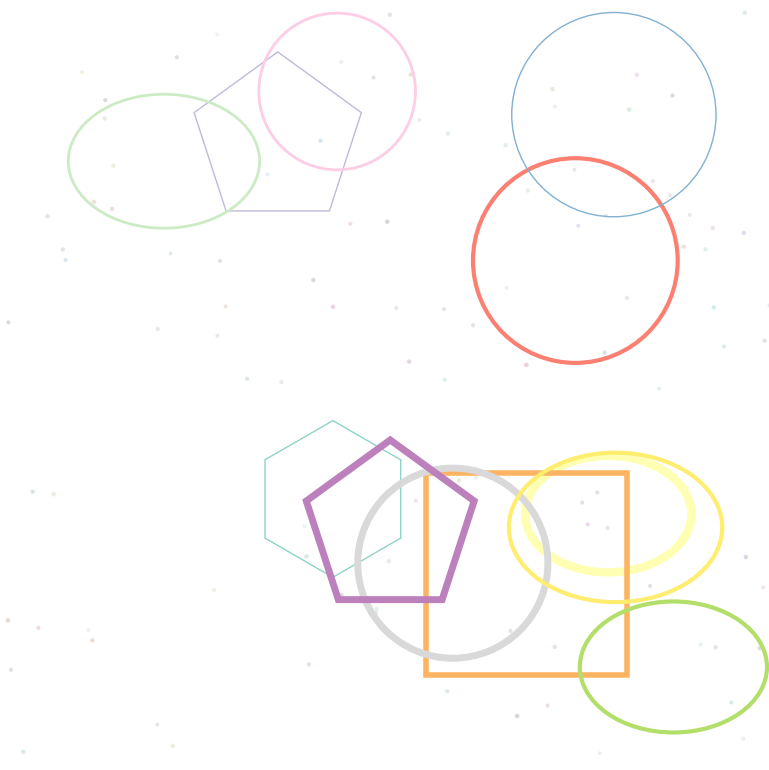[{"shape": "hexagon", "thickness": 0.5, "radius": 0.51, "center": [0.432, 0.352]}, {"shape": "oval", "thickness": 3, "radius": 0.54, "center": [0.79, 0.332]}, {"shape": "pentagon", "thickness": 0.5, "radius": 0.57, "center": [0.361, 0.818]}, {"shape": "circle", "thickness": 1.5, "radius": 0.66, "center": [0.747, 0.662]}, {"shape": "circle", "thickness": 0.5, "radius": 0.66, "center": [0.797, 0.851]}, {"shape": "square", "thickness": 2, "radius": 0.65, "center": [0.684, 0.254]}, {"shape": "oval", "thickness": 1.5, "radius": 0.61, "center": [0.875, 0.134]}, {"shape": "circle", "thickness": 1, "radius": 0.51, "center": [0.438, 0.881]}, {"shape": "circle", "thickness": 2.5, "radius": 0.62, "center": [0.588, 0.269]}, {"shape": "pentagon", "thickness": 2.5, "radius": 0.57, "center": [0.507, 0.314]}, {"shape": "oval", "thickness": 1, "radius": 0.62, "center": [0.213, 0.791]}, {"shape": "oval", "thickness": 1.5, "radius": 0.69, "center": [0.799, 0.315]}]